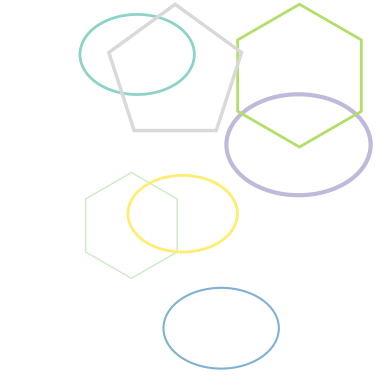[{"shape": "oval", "thickness": 2, "radius": 0.74, "center": [0.356, 0.859]}, {"shape": "oval", "thickness": 3, "radius": 0.94, "center": [0.775, 0.624]}, {"shape": "oval", "thickness": 1.5, "radius": 0.75, "center": [0.574, 0.148]}, {"shape": "hexagon", "thickness": 2, "radius": 0.93, "center": [0.778, 0.804]}, {"shape": "pentagon", "thickness": 2.5, "radius": 0.91, "center": [0.455, 0.808]}, {"shape": "hexagon", "thickness": 1, "radius": 0.69, "center": [0.341, 0.414]}, {"shape": "oval", "thickness": 2, "radius": 0.71, "center": [0.475, 0.445]}]